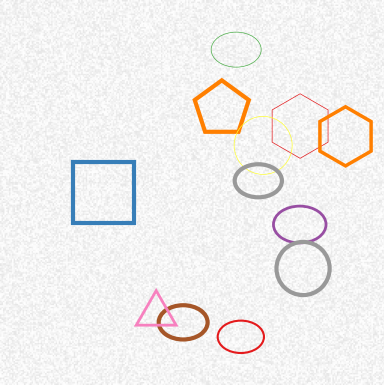[{"shape": "oval", "thickness": 1.5, "radius": 0.3, "center": [0.626, 0.125]}, {"shape": "hexagon", "thickness": 0.5, "radius": 0.42, "center": [0.779, 0.673]}, {"shape": "square", "thickness": 3, "radius": 0.4, "center": [0.27, 0.5]}, {"shape": "oval", "thickness": 0.5, "radius": 0.32, "center": [0.613, 0.871]}, {"shape": "oval", "thickness": 2, "radius": 0.34, "center": [0.779, 0.417]}, {"shape": "pentagon", "thickness": 3, "radius": 0.37, "center": [0.576, 0.717]}, {"shape": "hexagon", "thickness": 2.5, "radius": 0.38, "center": [0.897, 0.646]}, {"shape": "circle", "thickness": 0.5, "radius": 0.38, "center": [0.684, 0.622]}, {"shape": "oval", "thickness": 3, "radius": 0.32, "center": [0.476, 0.163]}, {"shape": "triangle", "thickness": 2, "radius": 0.3, "center": [0.406, 0.185]}, {"shape": "circle", "thickness": 3, "radius": 0.35, "center": [0.787, 0.303]}, {"shape": "oval", "thickness": 3, "radius": 0.31, "center": [0.671, 0.53]}]